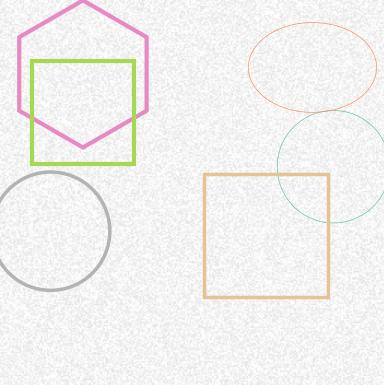[{"shape": "circle", "thickness": 0.5, "radius": 0.73, "center": [0.866, 0.567]}, {"shape": "oval", "thickness": 0.5, "radius": 0.83, "center": [0.812, 0.825]}, {"shape": "hexagon", "thickness": 3, "radius": 0.96, "center": [0.215, 0.808]}, {"shape": "square", "thickness": 3, "radius": 0.67, "center": [0.216, 0.708]}, {"shape": "square", "thickness": 2.5, "radius": 0.8, "center": [0.691, 0.389]}, {"shape": "circle", "thickness": 2.5, "radius": 0.77, "center": [0.132, 0.4]}]